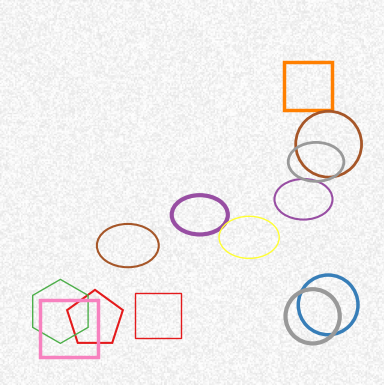[{"shape": "square", "thickness": 1, "radius": 0.3, "center": [0.41, 0.181]}, {"shape": "pentagon", "thickness": 1.5, "radius": 0.38, "center": [0.247, 0.171]}, {"shape": "circle", "thickness": 2.5, "radius": 0.39, "center": [0.852, 0.208]}, {"shape": "hexagon", "thickness": 1, "radius": 0.42, "center": [0.157, 0.191]}, {"shape": "oval", "thickness": 3, "radius": 0.36, "center": [0.519, 0.442]}, {"shape": "oval", "thickness": 1.5, "radius": 0.38, "center": [0.788, 0.482]}, {"shape": "square", "thickness": 2.5, "radius": 0.31, "center": [0.8, 0.778]}, {"shape": "oval", "thickness": 1, "radius": 0.39, "center": [0.647, 0.384]}, {"shape": "circle", "thickness": 2, "radius": 0.43, "center": [0.854, 0.625]}, {"shape": "oval", "thickness": 1.5, "radius": 0.4, "center": [0.332, 0.362]}, {"shape": "square", "thickness": 2.5, "radius": 0.37, "center": [0.179, 0.147]}, {"shape": "oval", "thickness": 2, "radius": 0.36, "center": [0.821, 0.58]}, {"shape": "circle", "thickness": 3, "radius": 0.35, "center": [0.812, 0.178]}]